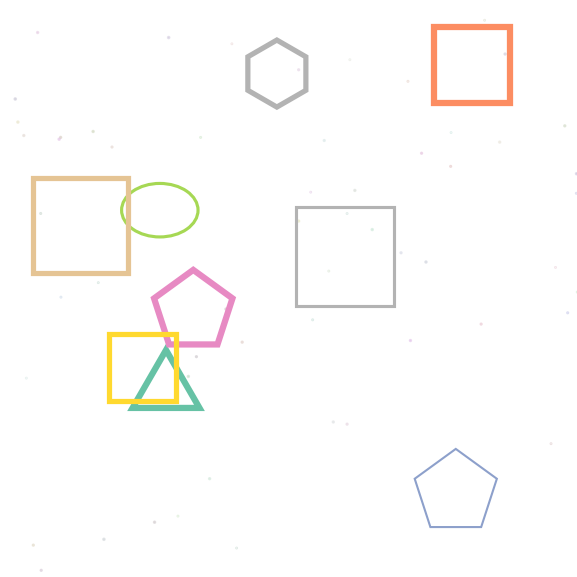[{"shape": "triangle", "thickness": 3, "radius": 0.33, "center": [0.287, 0.326]}, {"shape": "square", "thickness": 3, "radius": 0.33, "center": [0.818, 0.887]}, {"shape": "pentagon", "thickness": 1, "radius": 0.37, "center": [0.789, 0.147]}, {"shape": "pentagon", "thickness": 3, "radius": 0.36, "center": [0.335, 0.46]}, {"shape": "oval", "thickness": 1.5, "radius": 0.33, "center": [0.277, 0.635]}, {"shape": "square", "thickness": 2.5, "radius": 0.29, "center": [0.247, 0.363]}, {"shape": "square", "thickness": 2.5, "radius": 0.41, "center": [0.139, 0.608]}, {"shape": "hexagon", "thickness": 2.5, "radius": 0.29, "center": [0.479, 0.872]}, {"shape": "square", "thickness": 1.5, "radius": 0.42, "center": [0.597, 0.555]}]